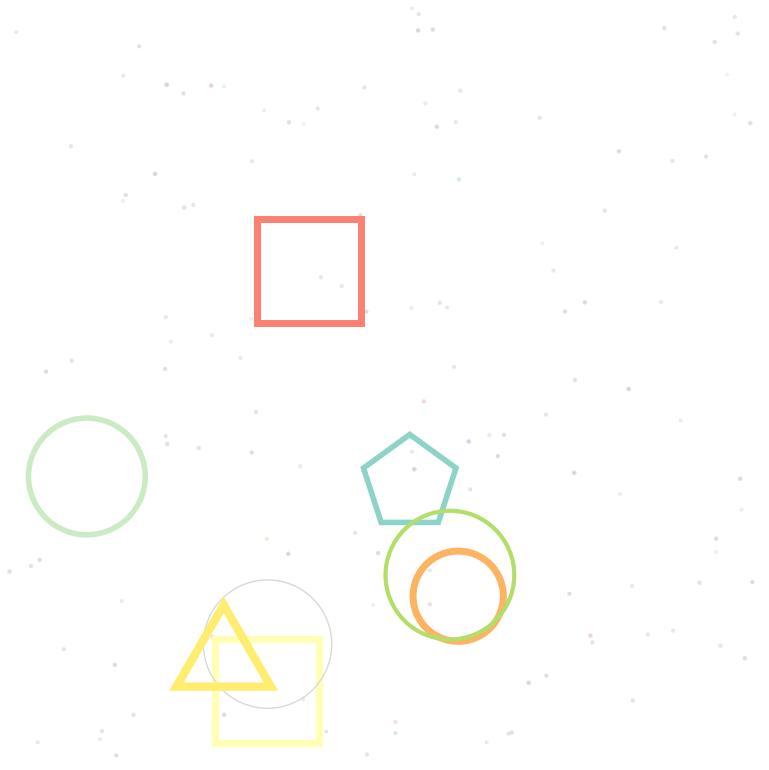[{"shape": "pentagon", "thickness": 2, "radius": 0.32, "center": [0.532, 0.373]}, {"shape": "square", "thickness": 2.5, "radius": 0.34, "center": [0.347, 0.103]}, {"shape": "square", "thickness": 2.5, "radius": 0.34, "center": [0.401, 0.648]}, {"shape": "circle", "thickness": 2.5, "radius": 0.29, "center": [0.595, 0.226]}, {"shape": "circle", "thickness": 1.5, "radius": 0.42, "center": [0.584, 0.253]}, {"shape": "circle", "thickness": 0.5, "radius": 0.42, "center": [0.347, 0.163]}, {"shape": "circle", "thickness": 2, "radius": 0.38, "center": [0.113, 0.381]}, {"shape": "triangle", "thickness": 3, "radius": 0.35, "center": [0.29, 0.144]}]